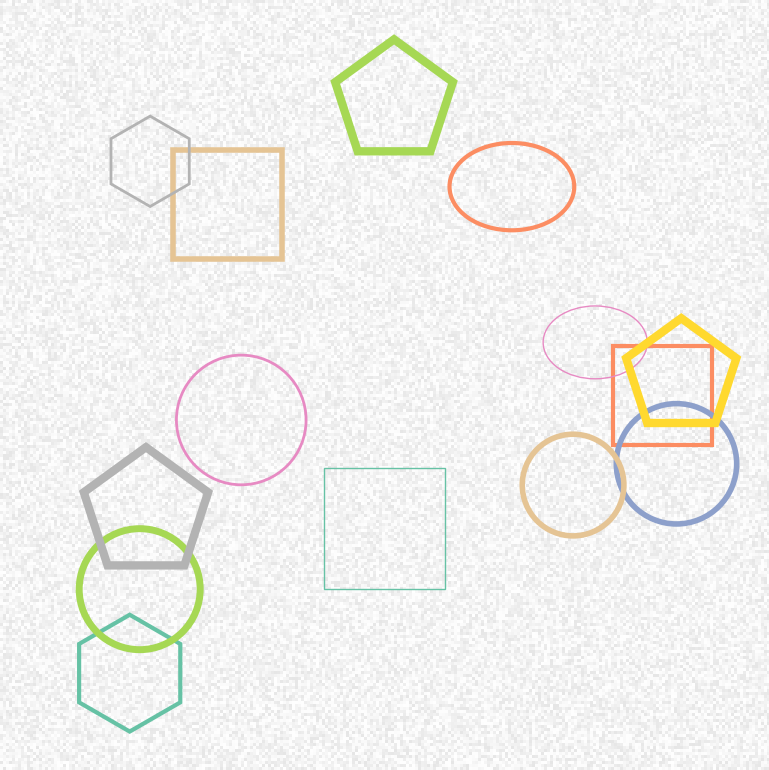[{"shape": "square", "thickness": 0.5, "radius": 0.39, "center": [0.499, 0.313]}, {"shape": "hexagon", "thickness": 1.5, "radius": 0.38, "center": [0.168, 0.126]}, {"shape": "oval", "thickness": 1.5, "radius": 0.4, "center": [0.665, 0.758]}, {"shape": "square", "thickness": 1.5, "radius": 0.32, "center": [0.86, 0.486]}, {"shape": "circle", "thickness": 2, "radius": 0.39, "center": [0.879, 0.398]}, {"shape": "oval", "thickness": 0.5, "radius": 0.34, "center": [0.773, 0.555]}, {"shape": "circle", "thickness": 1, "radius": 0.42, "center": [0.313, 0.455]}, {"shape": "pentagon", "thickness": 3, "radius": 0.4, "center": [0.512, 0.868]}, {"shape": "circle", "thickness": 2.5, "radius": 0.39, "center": [0.181, 0.235]}, {"shape": "pentagon", "thickness": 3, "radius": 0.38, "center": [0.885, 0.512]}, {"shape": "circle", "thickness": 2, "radius": 0.33, "center": [0.744, 0.37]}, {"shape": "square", "thickness": 2, "radius": 0.35, "center": [0.296, 0.735]}, {"shape": "hexagon", "thickness": 1, "radius": 0.29, "center": [0.195, 0.791]}, {"shape": "pentagon", "thickness": 3, "radius": 0.42, "center": [0.19, 0.334]}]